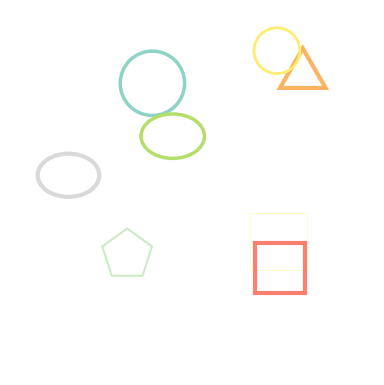[{"shape": "circle", "thickness": 2.5, "radius": 0.42, "center": [0.396, 0.784]}, {"shape": "square", "thickness": 0.5, "radius": 0.37, "center": [0.724, 0.372]}, {"shape": "square", "thickness": 3, "radius": 0.33, "center": [0.727, 0.303]}, {"shape": "triangle", "thickness": 3, "radius": 0.34, "center": [0.787, 0.806]}, {"shape": "oval", "thickness": 2.5, "radius": 0.41, "center": [0.449, 0.646]}, {"shape": "oval", "thickness": 3, "radius": 0.4, "center": [0.178, 0.545]}, {"shape": "pentagon", "thickness": 1.5, "radius": 0.34, "center": [0.33, 0.339]}, {"shape": "circle", "thickness": 2, "radius": 0.3, "center": [0.719, 0.868]}]